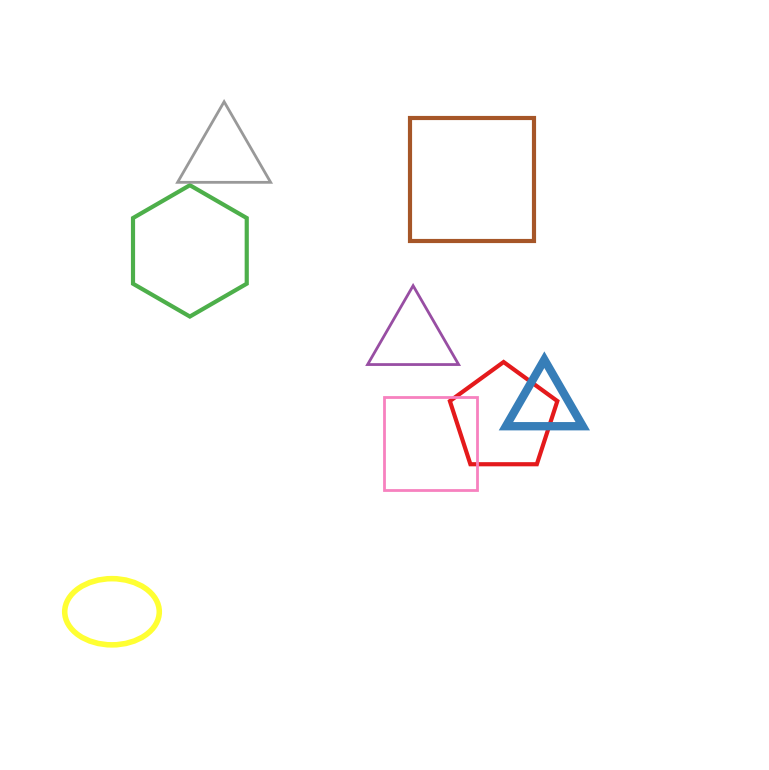[{"shape": "pentagon", "thickness": 1.5, "radius": 0.37, "center": [0.654, 0.456]}, {"shape": "triangle", "thickness": 3, "radius": 0.29, "center": [0.707, 0.475]}, {"shape": "hexagon", "thickness": 1.5, "radius": 0.43, "center": [0.247, 0.674]}, {"shape": "triangle", "thickness": 1, "radius": 0.34, "center": [0.537, 0.561]}, {"shape": "oval", "thickness": 2, "radius": 0.31, "center": [0.145, 0.206]}, {"shape": "square", "thickness": 1.5, "radius": 0.4, "center": [0.613, 0.767]}, {"shape": "square", "thickness": 1, "radius": 0.3, "center": [0.559, 0.424]}, {"shape": "triangle", "thickness": 1, "radius": 0.35, "center": [0.291, 0.798]}]